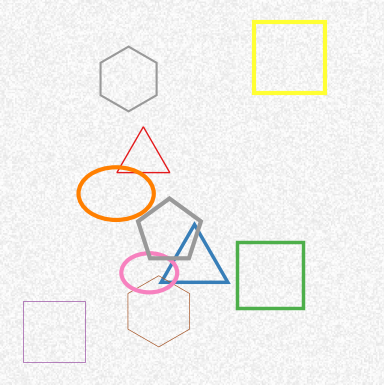[{"shape": "triangle", "thickness": 1, "radius": 0.4, "center": [0.372, 0.591]}, {"shape": "triangle", "thickness": 2.5, "radius": 0.5, "center": [0.505, 0.317]}, {"shape": "square", "thickness": 2.5, "radius": 0.43, "center": [0.702, 0.285]}, {"shape": "square", "thickness": 0.5, "radius": 0.4, "center": [0.14, 0.139]}, {"shape": "oval", "thickness": 3, "radius": 0.49, "center": [0.302, 0.497]}, {"shape": "square", "thickness": 3, "radius": 0.46, "center": [0.752, 0.852]}, {"shape": "hexagon", "thickness": 0.5, "radius": 0.46, "center": [0.412, 0.191]}, {"shape": "oval", "thickness": 3, "radius": 0.36, "center": [0.388, 0.291]}, {"shape": "hexagon", "thickness": 1.5, "radius": 0.42, "center": [0.334, 0.795]}, {"shape": "pentagon", "thickness": 3, "radius": 0.43, "center": [0.44, 0.399]}]